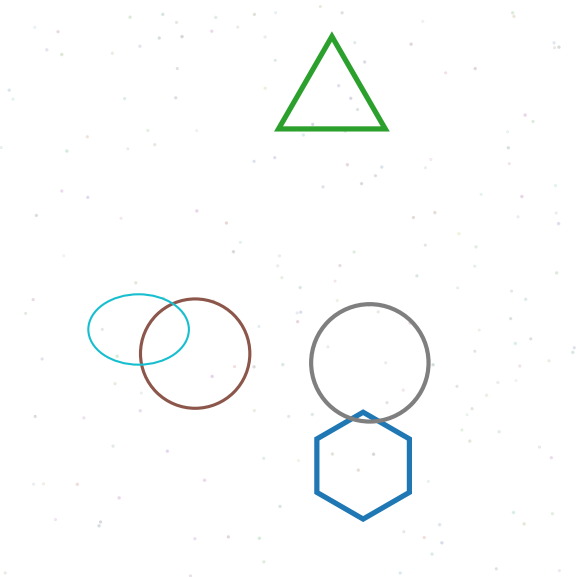[{"shape": "hexagon", "thickness": 2.5, "radius": 0.46, "center": [0.629, 0.193]}, {"shape": "triangle", "thickness": 2.5, "radius": 0.53, "center": [0.575, 0.829]}, {"shape": "circle", "thickness": 1.5, "radius": 0.47, "center": [0.338, 0.387]}, {"shape": "circle", "thickness": 2, "radius": 0.51, "center": [0.64, 0.371]}, {"shape": "oval", "thickness": 1, "radius": 0.44, "center": [0.24, 0.429]}]